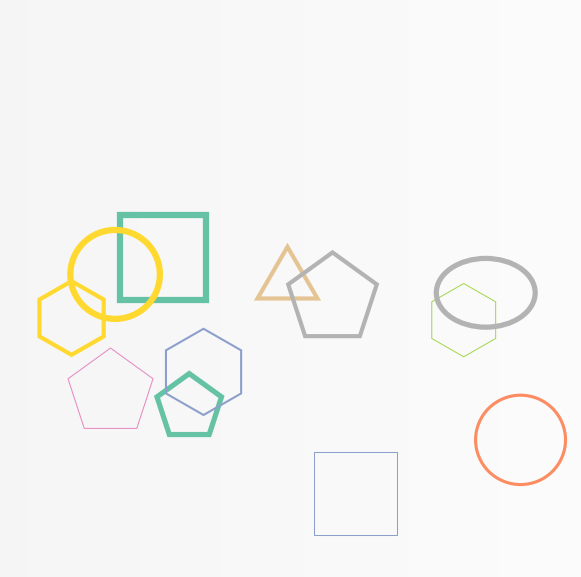[{"shape": "pentagon", "thickness": 2.5, "radius": 0.29, "center": [0.326, 0.294]}, {"shape": "square", "thickness": 3, "radius": 0.37, "center": [0.28, 0.553]}, {"shape": "circle", "thickness": 1.5, "radius": 0.39, "center": [0.896, 0.237]}, {"shape": "square", "thickness": 0.5, "radius": 0.36, "center": [0.612, 0.145]}, {"shape": "hexagon", "thickness": 1, "radius": 0.37, "center": [0.35, 0.355]}, {"shape": "pentagon", "thickness": 0.5, "radius": 0.38, "center": [0.19, 0.32]}, {"shape": "hexagon", "thickness": 0.5, "radius": 0.32, "center": [0.798, 0.445]}, {"shape": "circle", "thickness": 3, "radius": 0.39, "center": [0.198, 0.524]}, {"shape": "hexagon", "thickness": 2, "radius": 0.32, "center": [0.123, 0.449]}, {"shape": "triangle", "thickness": 2, "radius": 0.3, "center": [0.495, 0.512]}, {"shape": "pentagon", "thickness": 2, "radius": 0.4, "center": [0.572, 0.482]}, {"shape": "oval", "thickness": 2.5, "radius": 0.43, "center": [0.836, 0.492]}]